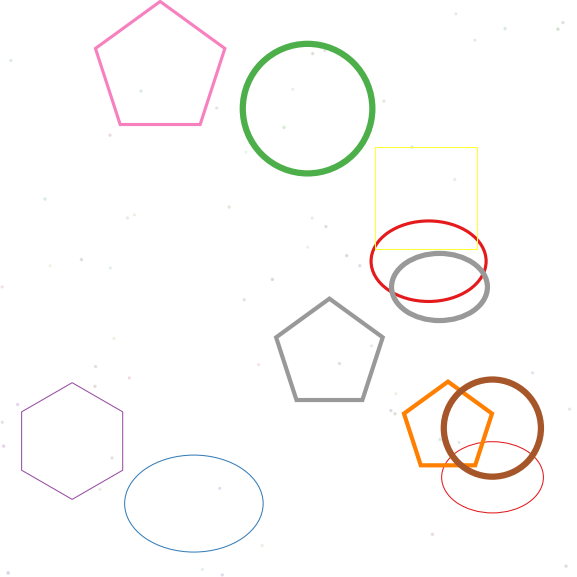[{"shape": "oval", "thickness": 0.5, "radius": 0.44, "center": [0.853, 0.173]}, {"shape": "oval", "thickness": 1.5, "radius": 0.5, "center": [0.742, 0.547]}, {"shape": "oval", "thickness": 0.5, "radius": 0.6, "center": [0.336, 0.127]}, {"shape": "circle", "thickness": 3, "radius": 0.56, "center": [0.533, 0.811]}, {"shape": "hexagon", "thickness": 0.5, "radius": 0.51, "center": [0.125, 0.235]}, {"shape": "pentagon", "thickness": 2, "radius": 0.4, "center": [0.776, 0.258]}, {"shape": "square", "thickness": 0.5, "radius": 0.44, "center": [0.738, 0.656]}, {"shape": "circle", "thickness": 3, "radius": 0.42, "center": [0.853, 0.258]}, {"shape": "pentagon", "thickness": 1.5, "radius": 0.59, "center": [0.277, 0.879]}, {"shape": "oval", "thickness": 2.5, "radius": 0.42, "center": [0.761, 0.502]}, {"shape": "pentagon", "thickness": 2, "radius": 0.49, "center": [0.57, 0.385]}]